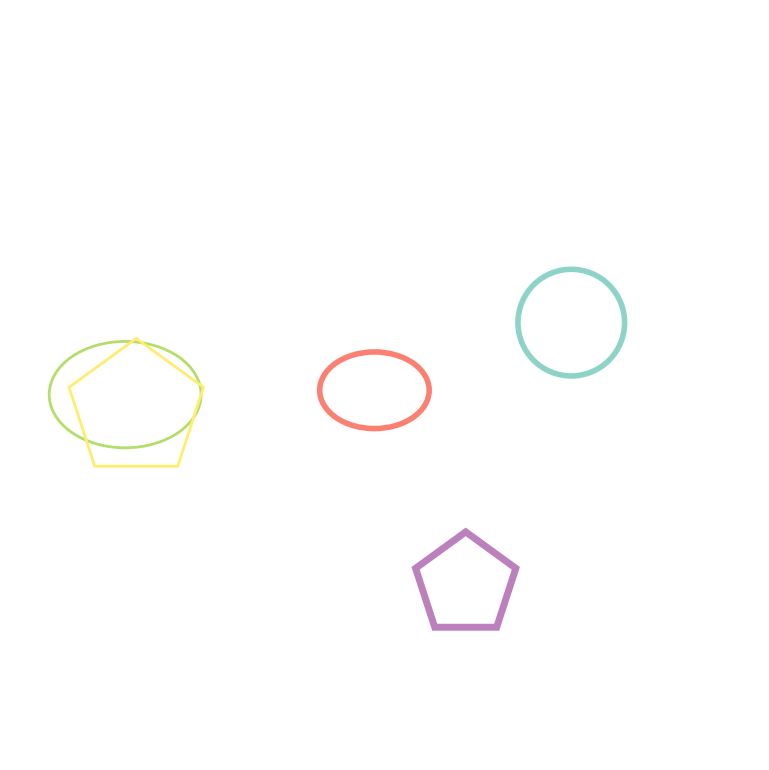[{"shape": "circle", "thickness": 2, "radius": 0.35, "center": [0.742, 0.581]}, {"shape": "oval", "thickness": 2, "radius": 0.36, "center": [0.486, 0.493]}, {"shape": "oval", "thickness": 1, "radius": 0.49, "center": [0.163, 0.488]}, {"shape": "pentagon", "thickness": 2.5, "radius": 0.34, "center": [0.605, 0.241]}, {"shape": "pentagon", "thickness": 1, "radius": 0.46, "center": [0.177, 0.469]}]